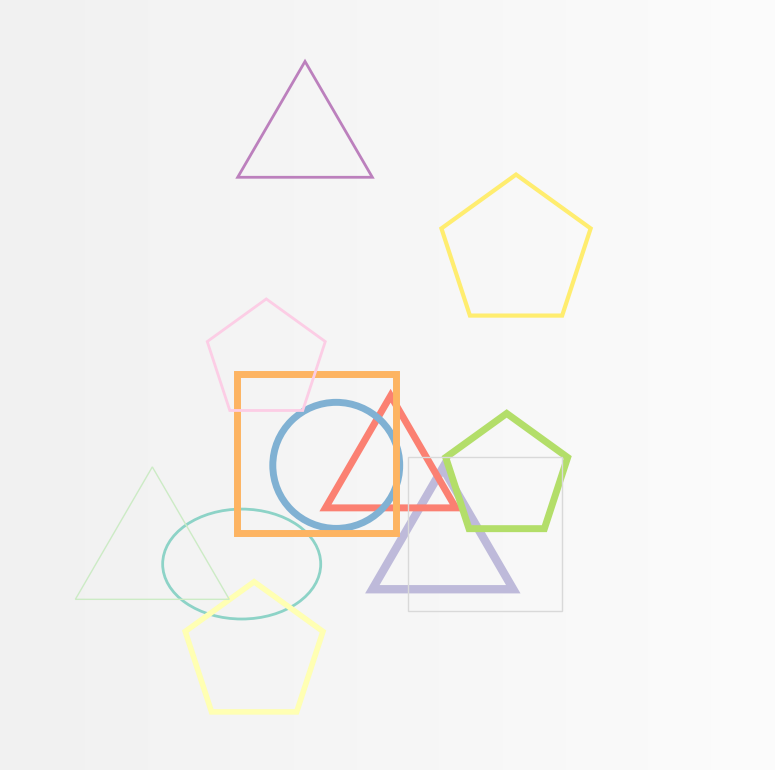[{"shape": "oval", "thickness": 1, "radius": 0.51, "center": [0.312, 0.267]}, {"shape": "pentagon", "thickness": 2, "radius": 0.47, "center": [0.328, 0.151]}, {"shape": "triangle", "thickness": 3, "radius": 0.52, "center": [0.571, 0.287]}, {"shape": "triangle", "thickness": 2.5, "radius": 0.49, "center": [0.504, 0.389]}, {"shape": "circle", "thickness": 2.5, "radius": 0.41, "center": [0.434, 0.396]}, {"shape": "square", "thickness": 2.5, "radius": 0.51, "center": [0.408, 0.411]}, {"shape": "pentagon", "thickness": 2.5, "radius": 0.41, "center": [0.654, 0.38]}, {"shape": "pentagon", "thickness": 1, "radius": 0.4, "center": [0.344, 0.532]}, {"shape": "square", "thickness": 0.5, "radius": 0.5, "center": [0.626, 0.306]}, {"shape": "triangle", "thickness": 1, "radius": 0.5, "center": [0.394, 0.82]}, {"shape": "triangle", "thickness": 0.5, "radius": 0.57, "center": [0.197, 0.279]}, {"shape": "pentagon", "thickness": 1.5, "radius": 0.51, "center": [0.666, 0.672]}]